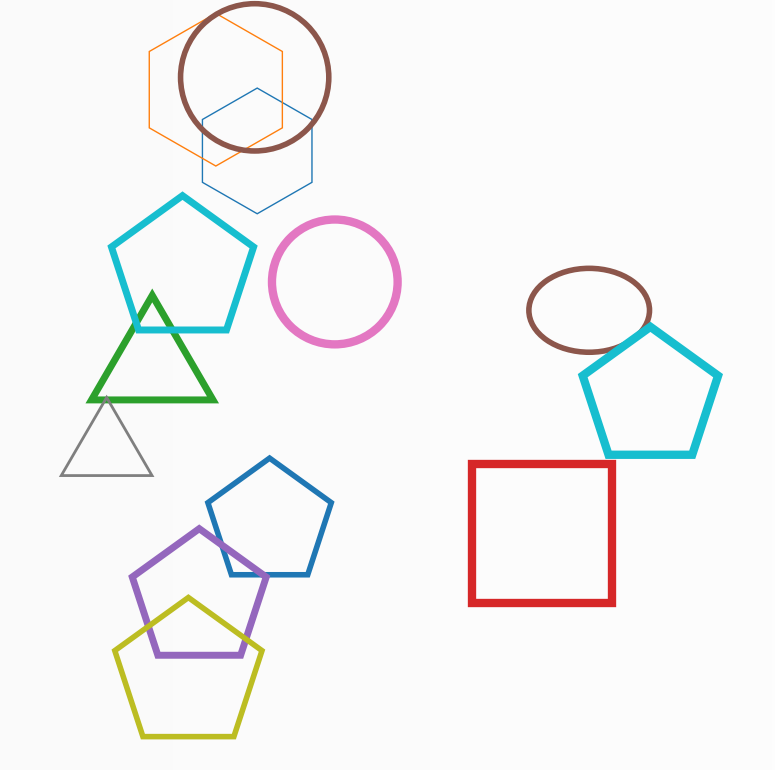[{"shape": "pentagon", "thickness": 2, "radius": 0.42, "center": [0.348, 0.321]}, {"shape": "hexagon", "thickness": 0.5, "radius": 0.41, "center": [0.332, 0.804]}, {"shape": "hexagon", "thickness": 0.5, "radius": 0.5, "center": [0.278, 0.884]}, {"shape": "triangle", "thickness": 2.5, "radius": 0.45, "center": [0.196, 0.526]}, {"shape": "square", "thickness": 3, "radius": 0.45, "center": [0.699, 0.308]}, {"shape": "pentagon", "thickness": 2.5, "radius": 0.45, "center": [0.257, 0.223]}, {"shape": "circle", "thickness": 2, "radius": 0.48, "center": [0.329, 0.9]}, {"shape": "oval", "thickness": 2, "radius": 0.39, "center": [0.76, 0.597]}, {"shape": "circle", "thickness": 3, "radius": 0.41, "center": [0.432, 0.634]}, {"shape": "triangle", "thickness": 1, "radius": 0.34, "center": [0.138, 0.416]}, {"shape": "pentagon", "thickness": 2, "radius": 0.5, "center": [0.243, 0.124]}, {"shape": "pentagon", "thickness": 3, "radius": 0.46, "center": [0.839, 0.484]}, {"shape": "pentagon", "thickness": 2.5, "radius": 0.48, "center": [0.236, 0.649]}]